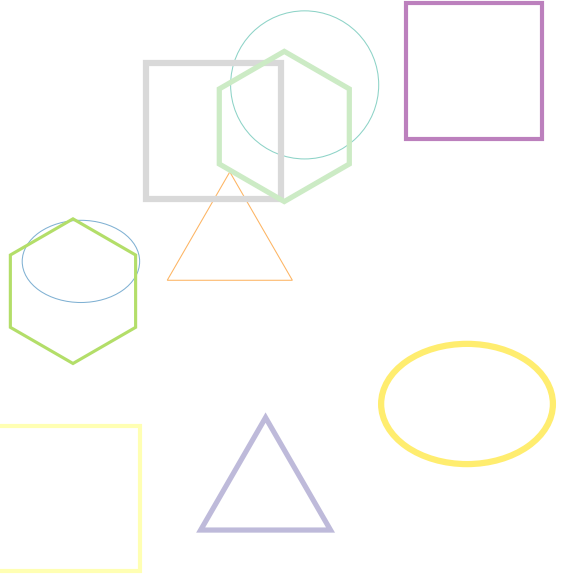[{"shape": "circle", "thickness": 0.5, "radius": 0.64, "center": [0.528, 0.852]}, {"shape": "square", "thickness": 2, "radius": 0.63, "center": [0.117, 0.136]}, {"shape": "triangle", "thickness": 2.5, "radius": 0.65, "center": [0.46, 0.146]}, {"shape": "oval", "thickness": 0.5, "radius": 0.51, "center": [0.14, 0.546]}, {"shape": "triangle", "thickness": 0.5, "radius": 0.63, "center": [0.398, 0.576]}, {"shape": "hexagon", "thickness": 1.5, "radius": 0.63, "center": [0.126, 0.495]}, {"shape": "square", "thickness": 3, "radius": 0.59, "center": [0.37, 0.772]}, {"shape": "square", "thickness": 2, "radius": 0.59, "center": [0.821, 0.876]}, {"shape": "hexagon", "thickness": 2.5, "radius": 0.65, "center": [0.492, 0.78]}, {"shape": "oval", "thickness": 3, "radius": 0.74, "center": [0.809, 0.3]}]